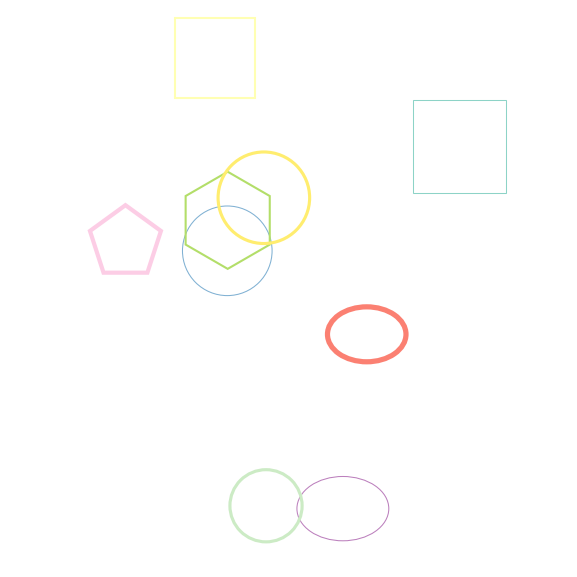[{"shape": "square", "thickness": 0.5, "radius": 0.4, "center": [0.795, 0.745]}, {"shape": "square", "thickness": 1, "radius": 0.34, "center": [0.372, 0.899]}, {"shape": "oval", "thickness": 2.5, "radius": 0.34, "center": [0.635, 0.42]}, {"shape": "circle", "thickness": 0.5, "radius": 0.39, "center": [0.394, 0.565]}, {"shape": "hexagon", "thickness": 1, "radius": 0.42, "center": [0.394, 0.618]}, {"shape": "pentagon", "thickness": 2, "radius": 0.32, "center": [0.217, 0.579]}, {"shape": "oval", "thickness": 0.5, "radius": 0.4, "center": [0.594, 0.118]}, {"shape": "circle", "thickness": 1.5, "radius": 0.31, "center": [0.461, 0.123]}, {"shape": "circle", "thickness": 1.5, "radius": 0.4, "center": [0.457, 0.657]}]